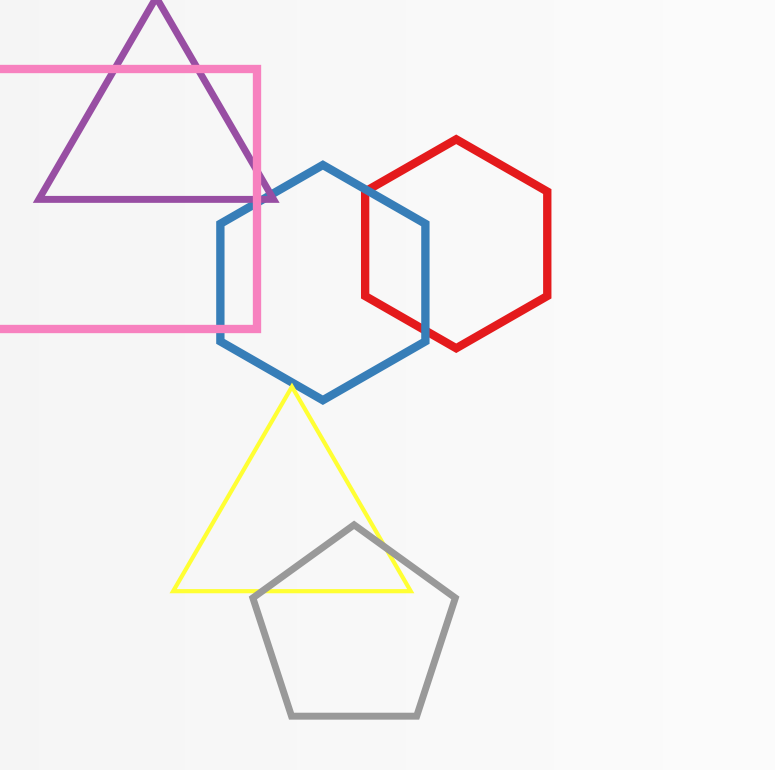[{"shape": "hexagon", "thickness": 3, "radius": 0.68, "center": [0.589, 0.683]}, {"shape": "hexagon", "thickness": 3, "radius": 0.76, "center": [0.417, 0.633]}, {"shape": "triangle", "thickness": 2.5, "radius": 0.87, "center": [0.202, 0.829]}, {"shape": "triangle", "thickness": 1.5, "radius": 0.89, "center": [0.377, 0.321]}, {"shape": "square", "thickness": 3, "radius": 0.85, "center": [0.163, 0.742]}, {"shape": "pentagon", "thickness": 2.5, "radius": 0.69, "center": [0.457, 0.181]}]